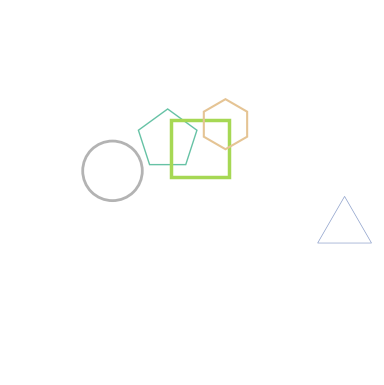[{"shape": "pentagon", "thickness": 1, "radius": 0.4, "center": [0.435, 0.637]}, {"shape": "triangle", "thickness": 0.5, "radius": 0.4, "center": [0.895, 0.409]}, {"shape": "square", "thickness": 2.5, "radius": 0.37, "center": [0.52, 0.614]}, {"shape": "hexagon", "thickness": 1.5, "radius": 0.32, "center": [0.586, 0.677]}, {"shape": "circle", "thickness": 2, "radius": 0.39, "center": [0.292, 0.556]}]